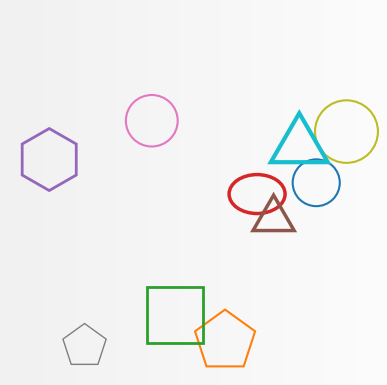[{"shape": "circle", "thickness": 1.5, "radius": 0.3, "center": [0.816, 0.525]}, {"shape": "pentagon", "thickness": 1.5, "radius": 0.41, "center": [0.581, 0.114]}, {"shape": "square", "thickness": 2, "radius": 0.36, "center": [0.452, 0.182]}, {"shape": "oval", "thickness": 2.5, "radius": 0.36, "center": [0.663, 0.496]}, {"shape": "hexagon", "thickness": 2, "radius": 0.4, "center": [0.127, 0.586]}, {"shape": "triangle", "thickness": 2.5, "radius": 0.31, "center": [0.706, 0.432]}, {"shape": "circle", "thickness": 1.5, "radius": 0.33, "center": [0.392, 0.686]}, {"shape": "pentagon", "thickness": 1, "radius": 0.29, "center": [0.218, 0.101]}, {"shape": "circle", "thickness": 1.5, "radius": 0.41, "center": [0.894, 0.658]}, {"shape": "triangle", "thickness": 3, "radius": 0.42, "center": [0.772, 0.621]}]